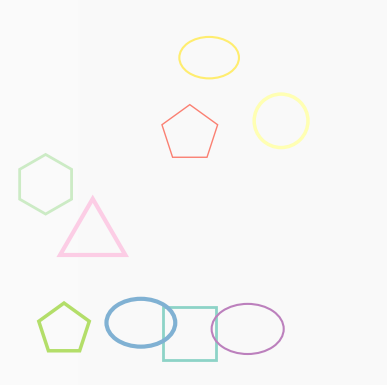[{"shape": "square", "thickness": 2, "radius": 0.34, "center": [0.489, 0.133]}, {"shape": "circle", "thickness": 2.5, "radius": 0.35, "center": [0.725, 0.686]}, {"shape": "pentagon", "thickness": 1, "radius": 0.38, "center": [0.49, 0.653]}, {"shape": "oval", "thickness": 3, "radius": 0.44, "center": [0.364, 0.162]}, {"shape": "pentagon", "thickness": 2.5, "radius": 0.34, "center": [0.165, 0.144]}, {"shape": "triangle", "thickness": 3, "radius": 0.49, "center": [0.239, 0.386]}, {"shape": "oval", "thickness": 1.5, "radius": 0.47, "center": [0.639, 0.146]}, {"shape": "hexagon", "thickness": 2, "radius": 0.39, "center": [0.118, 0.521]}, {"shape": "oval", "thickness": 1.5, "radius": 0.38, "center": [0.54, 0.85]}]